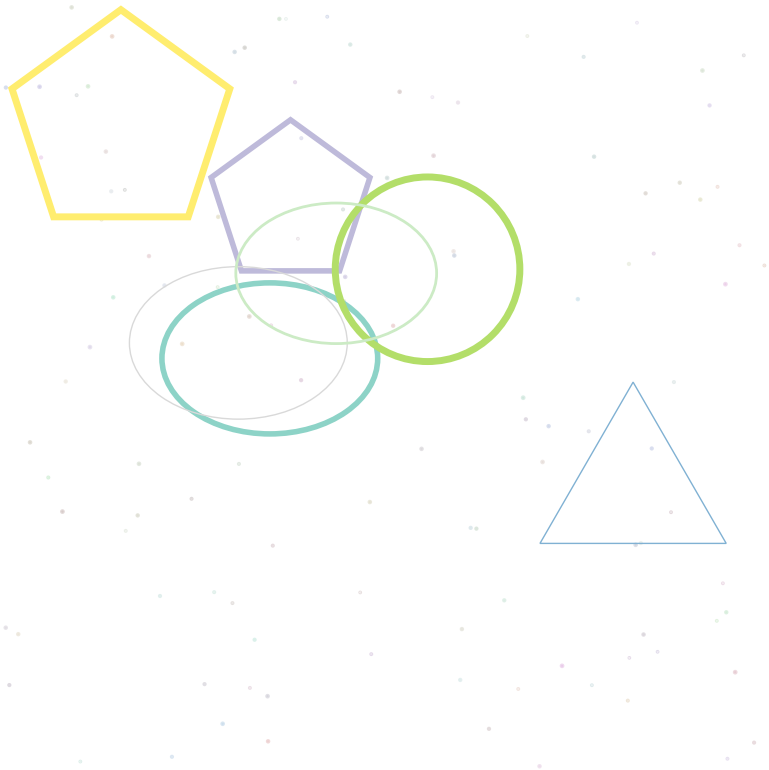[{"shape": "oval", "thickness": 2, "radius": 0.7, "center": [0.35, 0.535]}, {"shape": "pentagon", "thickness": 2, "radius": 0.54, "center": [0.377, 0.736]}, {"shape": "triangle", "thickness": 0.5, "radius": 0.7, "center": [0.822, 0.364]}, {"shape": "circle", "thickness": 2.5, "radius": 0.6, "center": [0.555, 0.65]}, {"shape": "oval", "thickness": 0.5, "radius": 0.71, "center": [0.31, 0.555]}, {"shape": "oval", "thickness": 1, "radius": 0.65, "center": [0.437, 0.645]}, {"shape": "pentagon", "thickness": 2.5, "radius": 0.74, "center": [0.157, 0.839]}]